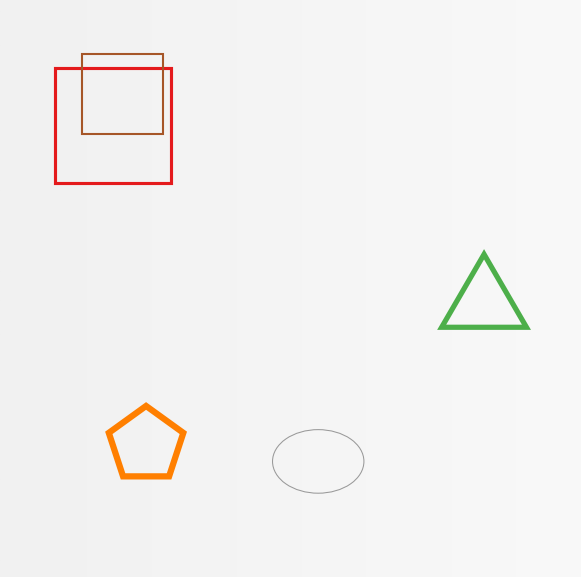[{"shape": "square", "thickness": 1.5, "radius": 0.5, "center": [0.194, 0.782]}, {"shape": "triangle", "thickness": 2.5, "radius": 0.42, "center": [0.833, 0.475]}, {"shape": "pentagon", "thickness": 3, "radius": 0.34, "center": [0.251, 0.229]}, {"shape": "square", "thickness": 1, "radius": 0.35, "center": [0.211, 0.836]}, {"shape": "oval", "thickness": 0.5, "radius": 0.39, "center": [0.547, 0.2]}]